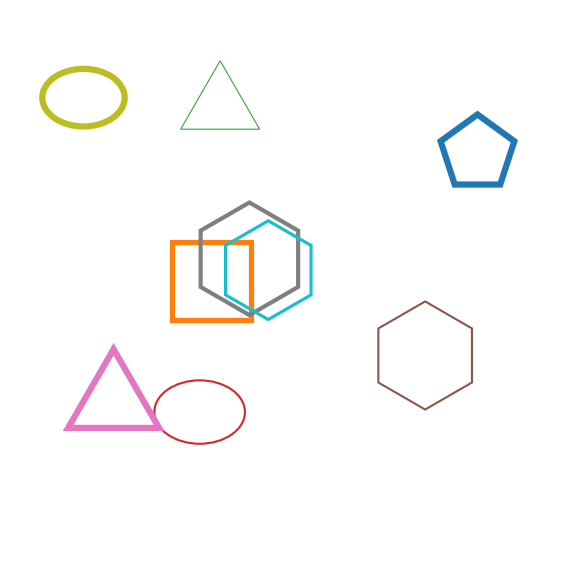[{"shape": "pentagon", "thickness": 3, "radius": 0.34, "center": [0.827, 0.734]}, {"shape": "square", "thickness": 2.5, "radius": 0.34, "center": [0.367, 0.512]}, {"shape": "triangle", "thickness": 0.5, "radius": 0.39, "center": [0.381, 0.815]}, {"shape": "oval", "thickness": 1, "radius": 0.39, "center": [0.346, 0.286]}, {"shape": "hexagon", "thickness": 1, "radius": 0.47, "center": [0.736, 0.384]}, {"shape": "triangle", "thickness": 3, "radius": 0.45, "center": [0.197, 0.304]}, {"shape": "hexagon", "thickness": 2, "radius": 0.49, "center": [0.432, 0.551]}, {"shape": "oval", "thickness": 3, "radius": 0.36, "center": [0.145, 0.83]}, {"shape": "hexagon", "thickness": 1.5, "radius": 0.43, "center": [0.465, 0.531]}]